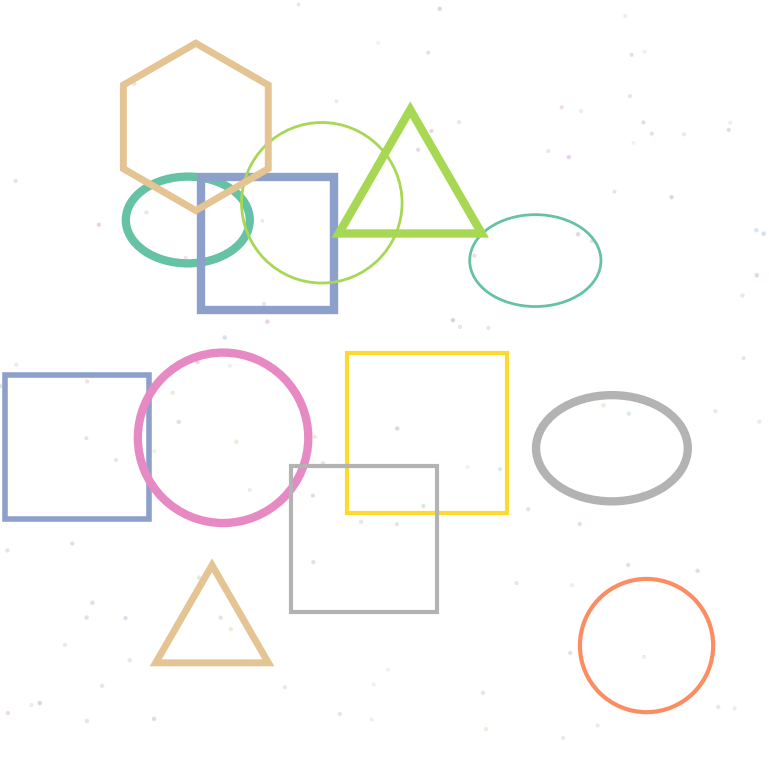[{"shape": "oval", "thickness": 3, "radius": 0.4, "center": [0.244, 0.714]}, {"shape": "oval", "thickness": 1, "radius": 0.43, "center": [0.695, 0.662]}, {"shape": "circle", "thickness": 1.5, "radius": 0.43, "center": [0.84, 0.162]}, {"shape": "square", "thickness": 3, "radius": 0.43, "center": [0.347, 0.684]}, {"shape": "square", "thickness": 2, "radius": 0.47, "center": [0.1, 0.42]}, {"shape": "circle", "thickness": 3, "radius": 0.55, "center": [0.29, 0.431]}, {"shape": "triangle", "thickness": 3, "radius": 0.54, "center": [0.533, 0.75]}, {"shape": "circle", "thickness": 1, "radius": 0.52, "center": [0.418, 0.737]}, {"shape": "square", "thickness": 1.5, "radius": 0.52, "center": [0.554, 0.437]}, {"shape": "hexagon", "thickness": 2.5, "radius": 0.54, "center": [0.254, 0.835]}, {"shape": "triangle", "thickness": 2.5, "radius": 0.42, "center": [0.275, 0.181]}, {"shape": "square", "thickness": 1.5, "radius": 0.47, "center": [0.473, 0.3]}, {"shape": "oval", "thickness": 3, "radius": 0.49, "center": [0.795, 0.418]}]